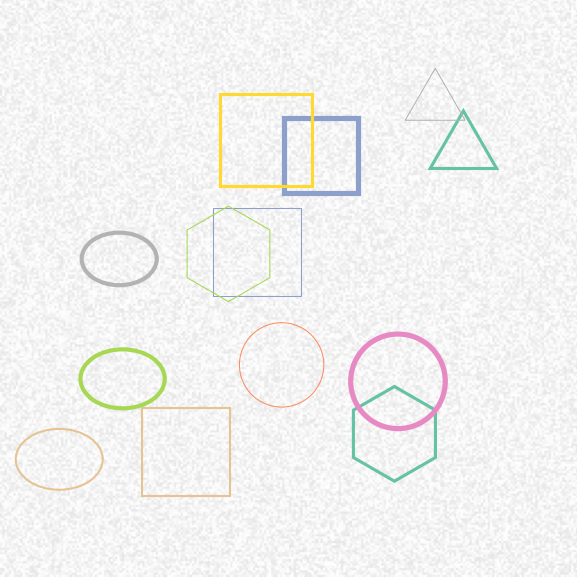[{"shape": "triangle", "thickness": 1.5, "radius": 0.33, "center": [0.802, 0.741]}, {"shape": "hexagon", "thickness": 1.5, "radius": 0.41, "center": [0.683, 0.248]}, {"shape": "circle", "thickness": 0.5, "radius": 0.37, "center": [0.488, 0.367]}, {"shape": "square", "thickness": 0.5, "radius": 0.38, "center": [0.444, 0.563]}, {"shape": "square", "thickness": 2.5, "radius": 0.32, "center": [0.555, 0.73]}, {"shape": "circle", "thickness": 2.5, "radius": 0.41, "center": [0.689, 0.339]}, {"shape": "hexagon", "thickness": 0.5, "radius": 0.41, "center": [0.396, 0.56]}, {"shape": "oval", "thickness": 2, "radius": 0.36, "center": [0.212, 0.343]}, {"shape": "square", "thickness": 1.5, "radius": 0.4, "center": [0.461, 0.757]}, {"shape": "square", "thickness": 1, "radius": 0.38, "center": [0.322, 0.216]}, {"shape": "oval", "thickness": 1, "radius": 0.38, "center": [0.103, 0.204]}, {"shape": "oval", "thickness": 2, "radius": 0.33, "center": [0.206, 0.551]}, {"shape": "triangle", "thickness": 0.5, "radius": 0.3, "center": [0.754, 0.821]}]